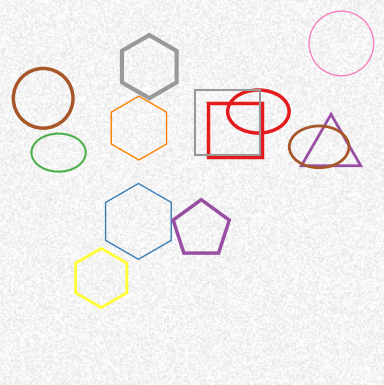[{"shape": "oval", "thickness": 2.5, "radius": 0.4, "center": [0.671, 0.71]}, {"shape": "square", "thickness": 2.5, "radius": 0.35, "center": [0.611, 0.661]}, {"shape": "hexagon", "thickness": 1, "radius": 0.49, "center": [0.36, 0.425]}, {"shape": "oval", "thickness": 1.5, "radius": 0.35, "center": [0.152, 0.604]}, {"shape": "pentagon", "thickness": 2.5, "radius": 0.38, "center": [0.523, 0.405]}, {"shape": "triangle", "thickness": 2, "radius": 0.45, "center": [0.86, 0.614]}, {"shape": "hexagon", "thickness": 1, "radius": 0.41, "center": [0.361, 0.667]}, {"shape": "hexagon", "thickness": 2, "radius": 0.38, "center": [0.263, 0.278]}, {"shape": "oval", "thickness": 2, "radius": 0.39, "center": [0.829, 0.619]}, {"shape": "circle", "thickness": 2.5, "radius": 0.39, "center": [0.112, 0.745]}, {"shape": "circle", "thickness": 1, "radius": 0.42, "center": [0.887, 0.887]}, {"shape": "square", "thickness": 1.5, "radius": 0.42, "center": [0.59, 0.681]}, {"shape": "hexagon", "thickness": 3, "radius": 0.41, "center": [0.388, 0.827]}]